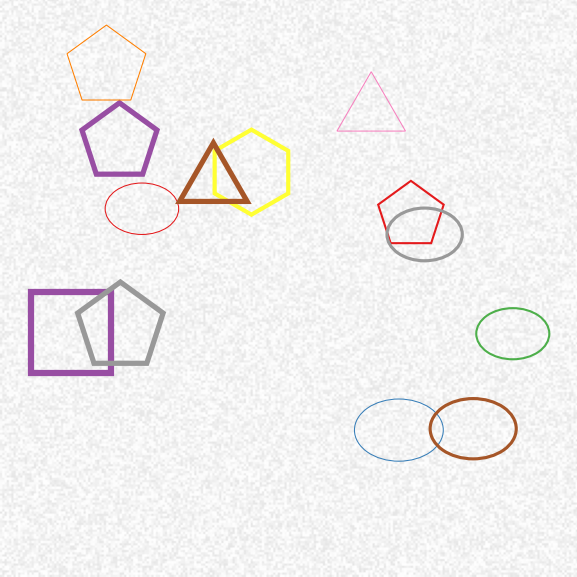[{"shape": "oval", "thickness": 0.5, "radius": 0.32, "center": [0.246, 0.638]}, {"shape": "pentagon", "thickness": 1, "radius": 0.3, "center": [0.712, 0.626]}, {"shape": "oval", "thickness": 0.5, "radius": 0.38, "center": [0.691, 0.254]}, {"shape": "oval", "thickness": 1, "radius": 0.32, "center": [0.888, 0.421]}, {"shape": "pentagon", "thickness": 2.5, "radius": 0.34, "center": [0.207, 0.753]}, {"shape": "square", "thickness": 3, "radius": 0.35, "center": [0.123, 0.423]}, {"shape": "pentagon", "thickness": 0.5, "radius": 0.36, "center": [0.184, 0.884]}, {"shape": "hexagon", "thickness": 2, "radius": 0.37, "center": [0.435, 0.701]}, {"shape": "triangle", "thickness": 2.5, "radius": 0.34, "center": [0.37, 0.684]}, {"shape": "oval", "thickness": 1.5, "radius": 0.37, "center": [0.819, 0.257]}, {"shape": "triangle", "thickness": 0.5, "radius": 0.34, "center": [0.643, 0.806]}, {"shape": "pentagon", "thickness": 2.5, "radius": 0.39, "center": [0.208, 0.433]}, {"shape": "oval", "thickness": 1.5, "radius": 0.33, "center": [0.735, 0.593]}]